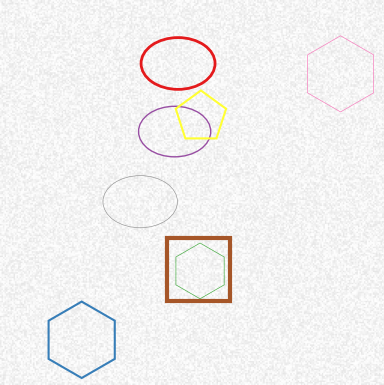[{"shape": "oval", "thickness": 2, "radius": 0.48, "center": [0.462, 0.835]}, {"shape": "hexagon", "thickness": 1.5, "radius": 0.5, "center": [0.212, 0.117]}, {"shape": "hexagon", "thickness": 0.5, "radius": 0.36, "center": [0.52, 0.296]}, {"shape": "oval", "thickness": 1, "radius": 0.47, "center": [0.454, 0.658]}, {"shape": "pentagon", "thickness": 1.5, "radius": 0.34, "center": [0.522, 0.696]}, {"shape": "square", "thickness": 3, "radius": 0.41, "center": [0.516, 0.3]}, {"shape": "hexagon", "thickness": 0.5, "radius": 0.49, "center": [0.885, 0.808]}, {"shape": "oval", "thickness": 0.5, "radius": 0.48, "center": [0.364, 0.476]}]